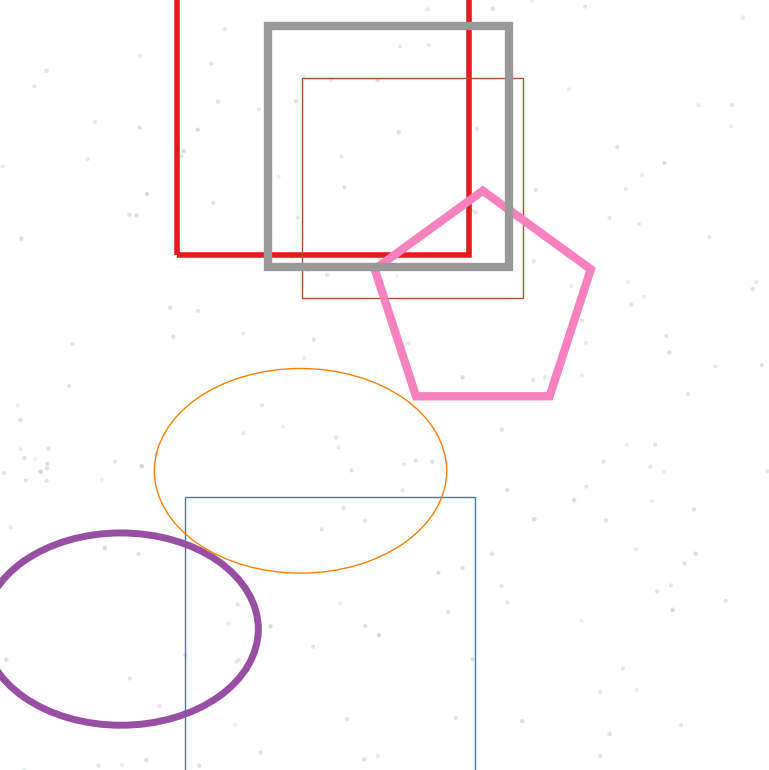[{"shape": "square", "thickness": 2, "radius": 0.95, "center": [0.419, 0.858]}, {"shape": "square", "thickness": 0.5, "radius": 0.94, "center": [0.429, 0.166]}, {"shape": "oval", "thickness": 2.5, "radius": 0.89, "center": [0.157, 0.183]}, {"shape": "oval", "thickness": 0.5, "radius": 0.95, "center": [0.39, 0.389]}, {"shape": "square", "thickness": 0.5, "radius": 0.72, "center": [0.536, 0.756]}, {"shape": "pentagon", "thickness": 3, "radius": 0.74, "center": [0.627, 0.605]}, {"shape": "square", "thickness": 3, "radius": 0.78, "center": [0.504, 0.81]}]